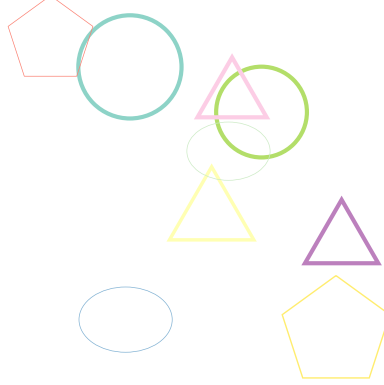[{"shape": "circle", "thickness": 3, "radius": 0.67, "center": [0.338, 0.826]}, {"shape": "triangle", "thickness": 2.5, "radius": 0.63, "center": [0.55, 0.44]}, {"shape": "pentagon", "thickness": 0.5, "radius": 0.58, "center": [0.131, 0.896]}, {"shape": "oval", "thickness": 0.5, "radius": 0.61, "center": [0.326, 0.17]}, {"shape": "circle", "thickness": 3, "radius": 0.59, "center": [0.679, 0.709]}, {"shape": "triangle", "thickness": 3, "radius": 0.52, "center": [0.603, 0.747]}, {"shape": "triangle", "thickness": 3, "radius": 0.55, "center": [0.887, 0.371]}, {"shape": "oval", "thickness": 0.5, "radius": 0.54, "center": [0.593, 0.607]}, {"shape": "pentagon", "thickness": 1, "radius": 0.73, "center": [0.873, 0.137]}]